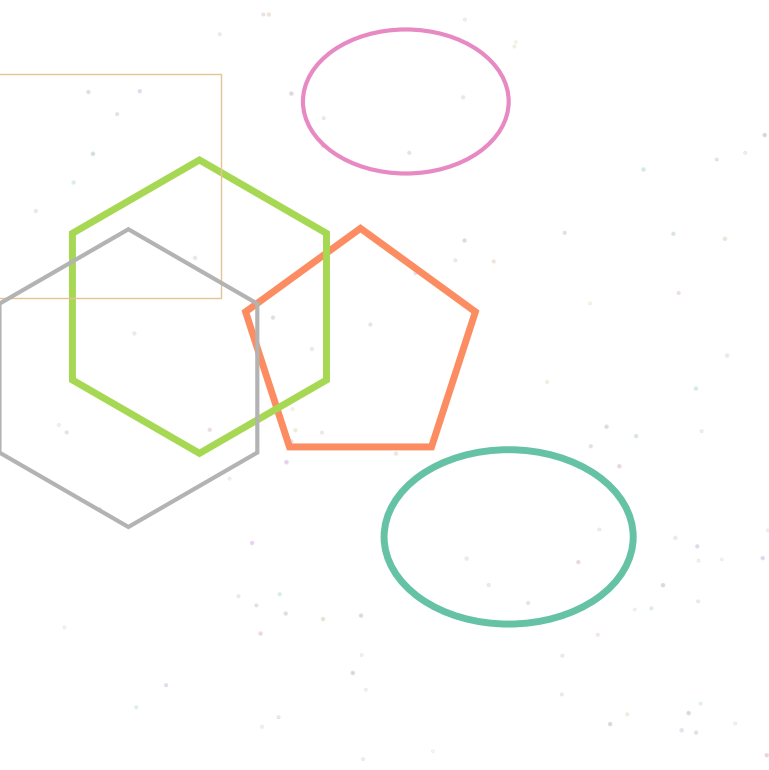[{"shape": "oval", "thickness": 2.5, "radius": 0.81, "center": [0.661, 0.303]}, {"shape": "pentagon", "thickness": 2.5, "radius": 0.78, "center": [0.468, 0.547]}, {"shape": "oval", "thickness": 1.5, "radius": 0.67, "center": [0.527, 0.868]}, {"shape": "hexagon", "thickness": 2.5, "radius": 0.95, "center": [0.259, 0.602]}, {"shape": "square", "thickness": 0.5, "radius": 0.73, "center": [0.142, 0.759]}, {"shape": "hexagon", "thickness": 1.5, "radius": 0.97, "center": [0.167, 0.509]}]